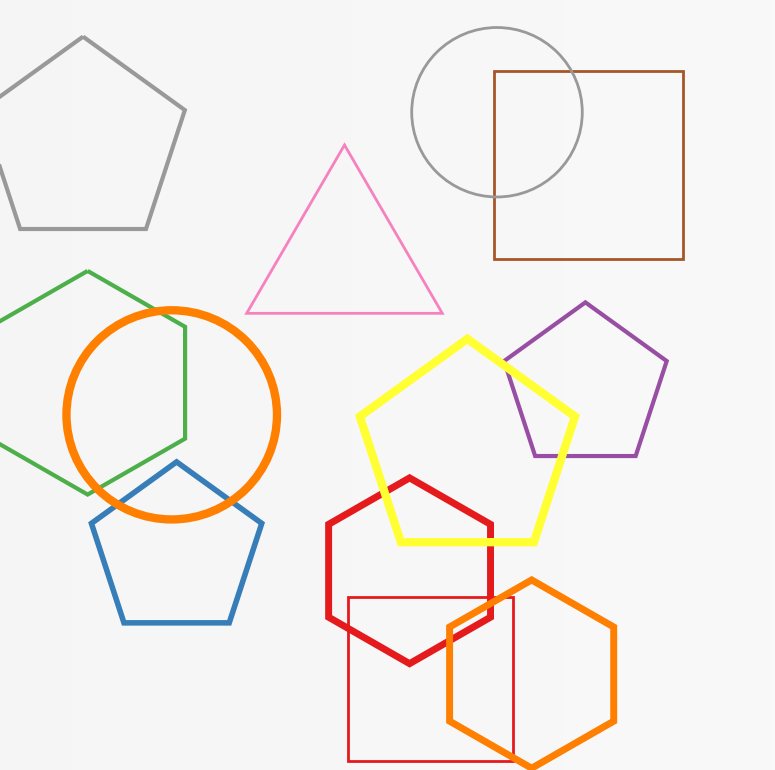[{"shape": "square", "thickness": 1, "radius": 0.53, "center": [0.555, 0.118]}, {"shape": "hexagon", "thickness": 2.5, "radius": 0.6, "center": [0.528, 0.259]}, {"shape": "pentagon", "thickness": 2, "radius": 0.58, "center": [0.228, 0.285]}, {"shape": "hexagon", "thickness": 1.5, "radius": 0.73, "center": [0.113, 0.503]}, {"shape": "pentagon", "thickness": 1.5, "radius": 0.55, "center": [0.755, 0.497]}, {"shape": "circle", "thickness": 3, "radius": 0.68, "center": [0.222, 0.461]}, {"shape": "hexagon", "thickness": 2.5, "radius": 0.61, "center": [0.686, 0.125]}, {"shape": "pentagon", "thickness": 3, "radius": 0.73, "center": [0.603, 0.414]}, {"shape": "square", "thickness": 1, "radius": 0.61, "center": [0.759, 0.786]}, {"shape": "triangle", "thickness": 1, "radius": 0.73, "center": [0.445, 0.666]}, {"shape": "circle", "thickness": 1, "radius": 0.55, "center": [0.641, 0.854]}, {"shape": "pentagon", "thickness": 1.5, "radius": 0.69, "center": [0.107, 0.814]}]